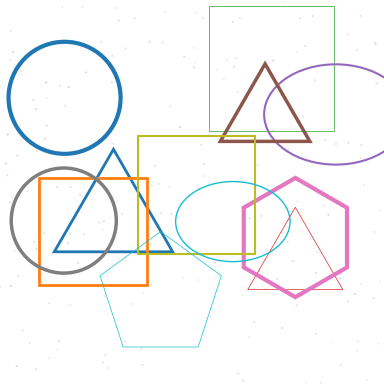[{"shape": "triangle", "thickness": 2, "radius": 0.89, "center": [0.295, 0.435]}, {"shape": "circle", "thickness": 3, "radius": 0.73, "center": [0.168, 0.746]}, {"shape": "square", "thickness": 2, "radius": 0.7, "center": [0.242, 0.398]}, {"shape": "square", "thickness": 0.5, "radius": 0.81, "center": [0.706, 0.823]}, {"shape": "triangle", "thickness": 0.5, "radius": 0.71, "center": [0.767, 0.319]}, {"shape": "oval", "thickness": 1.5, "radius": 0.93, "center": [0.872, 0.703]}, {"shape": "triangle", "thickness": 2.5, "radius": 0.67, "center": [0.689, 0.7]}, {"shape": "hexagon", "thickness": 3, "radius": 0.77, "center": [0.767, 0.383]}, {"shape": "circle", "thickness": 2.5, "radius": 0.68, "center": [0.166, 0.427]}, {"shape": "square", "thickness": 1.5, "radius": 0.76, "center": [0.511, 0.493]}, {"shape": "oval", "thickness": 1, "radius": 0.74, "center": [0.605, 0.424]}, {"shape": "pentagon", "thickness": 0.5, "radius": 0.83, "center": [0.417, 0.233]}]